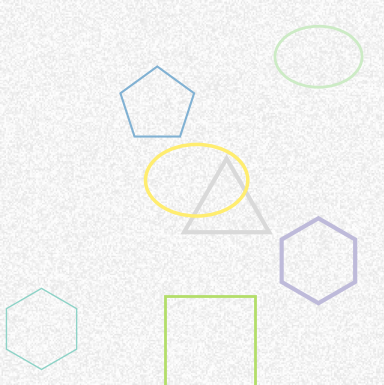[{"shape": "hexagon", "thickness": 1, "radius": 0.53, "center": [0.108, 0.146]}, {"shape": "hexagon", "thickness": 3, "radius": 0.55, "center": [0.827, 0.323]}, {"shape": "pentagon", "thickness": 1.5, "radius": 0.5, "center": [0.408, 0.727]}, {"shape": "square", "thickness": 2, "radius": 0.59, "center": [0.546, 0.115]}, {"shape": "triangle", "thickness": 3, "radius": 0.64, "center": [0.589, 0.461]}, {"shape": "oval", "thickness": 2, "radius": 0.57, "center": [0.827, 0.853]}, {"shape": "oval", "thickness": 2.5, "radius": 0.66, "center": [0.511, 0.532]}]